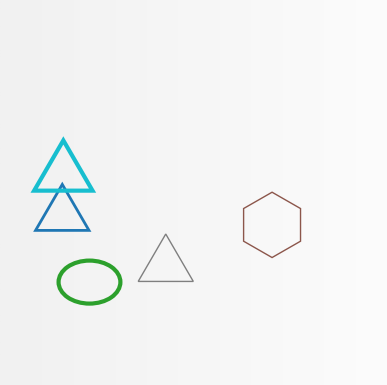[{"shape": "triangle", "thickness": 2, "radius": 0.4, "center": [0.161, 0.441]}, {"shape": "oval", "thickness": 3, "radius": 0.4, "center": [0.231, 0.267]}, {"shape": "hexagon", "thickness": 1, "radius": 0.42, "center": [0.702, 0.416]}, {"shape": "triangle", "thickness": 1, "radius": 0.41, "center": [0.428, 0.31]}, {"shape": "triangle", "thickness": 3, "radius": 0.44, "center": [0.163, 0.548]}]